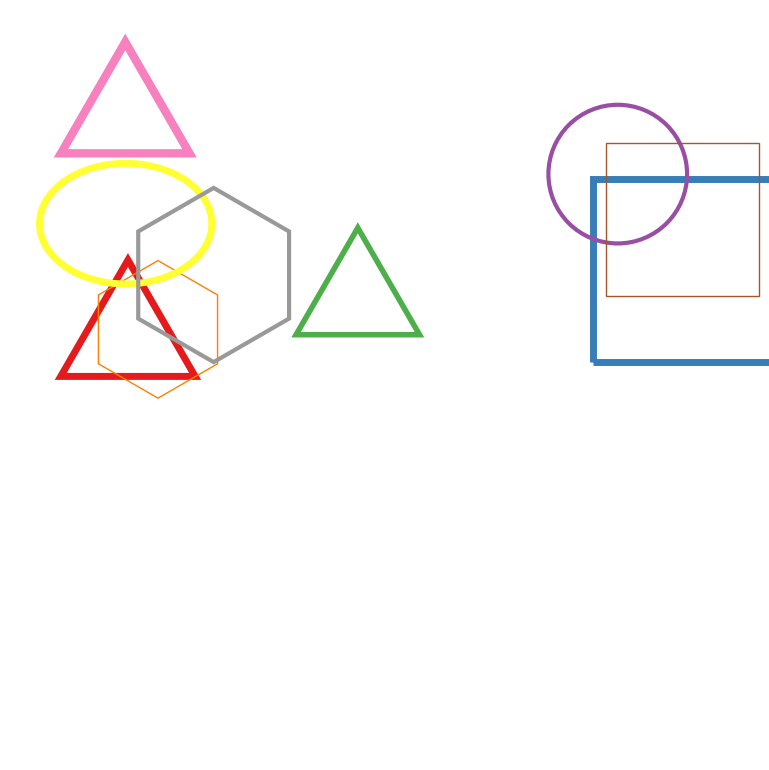[{"shape": "triangle", "thickness": 2.5, "radius": 0.5, "center": [0.166, 0.562]}, {"shape": "square", "thickness": 2.5, "radius": 0.6, "center": [0.889, 0.649]}, {"shape": "triangle", "thickness": 2, "radius": 0.46, "center": [0.465, 0.612]}, {"shape": "circle", "thickness": 1.5, "radius": 0.45, "center": [0.802, 0.774]}, {"shape": "hexagon", "thickness": 0.5, "radius": 0.45, "center": [0.205, 0.572]}, {"shape": "oval", "thickness": 2.5, "radius": 0.56, "center": [0.163, 0.71]}, {"shape": "square", "thickness": 0.5, "radius": 0.5, "center": [0.886, 0.715]}, {"shape": "triangle", "thickness": 3, "radius": 0.48, "center": [0.163, 0.849]}, {"shape": "hexagon", "thickness": 1.5, "radius": 0.57, "center": [0.277, 0.643]}]